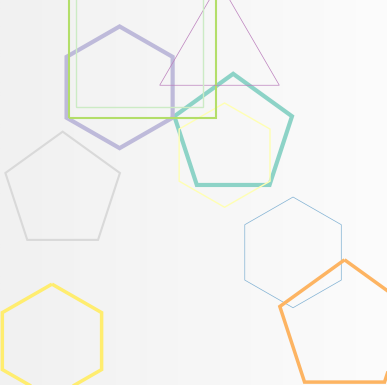[{"shape": "pentagon", "thickness": 3, "radius": 0.8, "center": [0.602, 0.649]}, {"shape": "hexagon", "thickness": 1, "radius": 0.68, "center": [0.58, 0.597]}, {"shape": "hexagon", "thickness": 3, "radius": 0.79, "center": [0.309, 0.773]}, {"shape": "hexagon", "thickness": 0.5, "radius": 0.72, "center": [0.756, 0.344]}, {"shape": "pentagon", "thickness": 2.5, "radius": 0.88, "center": [0.889, 0.15]}, {"shape": "square", "thickness": 1.5, "radius": 0.95, "center": [0.368, 0.884]}, {"shape": "pentagon", "thickness": 1.5, "radius": 0.78, "center": [0.162, 0.503]}, {"shape": "triangle", "thickness": 0.5, "radius": 0.89, "center": [0.566, 0.868]}, {"shape": "square", "thickness": 1, "radius": 0.82, "center": [0.36, 0.886]}, {"shape": "hexagon", "thickness": 2.5, "radius": 0.74, "center": [0.134, 0.114]}]